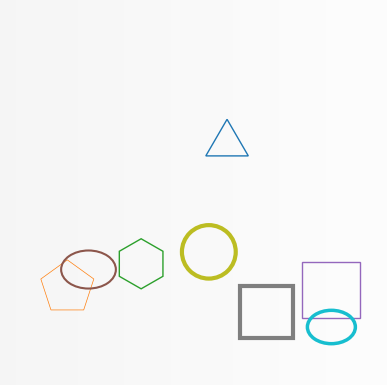[{"shape": "triangle", "thickness": 1, "radius": 0.32, "center": [0.586, 0.627]}, {"shape": "pentagon", "thickness": 0.5, "radius": 0.36, "center": [0.174, 0.253]}, {"shape": "hexagon", "thickness": 1, "radius": 0.32, "center": [0.364, 0.315]}, {"shape": "square", "thickness": 1, "radius": 0.37, "center": [0.854, 0.247]}, {"shape": "oval", "thickness": 1.5, "radius": 0.35, "center": [0.228, 0.3]}, {"shape": "square", "thickness": 3, "radius": 0.34, "center": [0.688, 0.19]}, {"shape": "circle", "thickness": 3, "radius": 0.35, "center": [0.539, 0.346]}, {"shape": "oval", "thickness": 2.5, "radius": 0.31, "center": [0.855, 0.151]}]